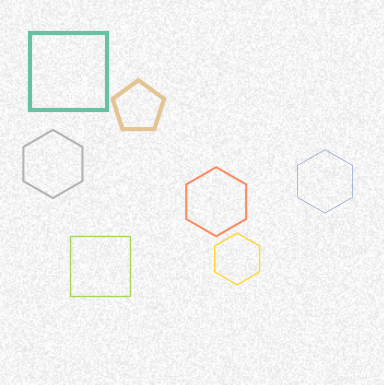[{"shape": "square", "thickness": 3, "radius": 0.5, "center": [0.178, 0.815]}, {"shape": "hexagon", "thickness": 1.5, "radius": 0.45, "center": [0.562, 0.476]}, {"shape": "hexagon", "thickness": 0.5, "radius": 0.41, "center": [0.844, 0.529]}, {"shape": "square", "thickness": 1, "radius": 0.39, "center": [0.259, 0.31]}, {"shape": "hexagon", "thickness": 1, "radius": 0.34, "center": [0.616, 0.327]}, {"shape": "pentagon", "thickness": 3, "radius": 0.35, "center": [0.359, 0.721]}, {"shape": "hexagon", "thickness": 1.5, "radius": 0.44, "center": [0.137, 0.574]}]